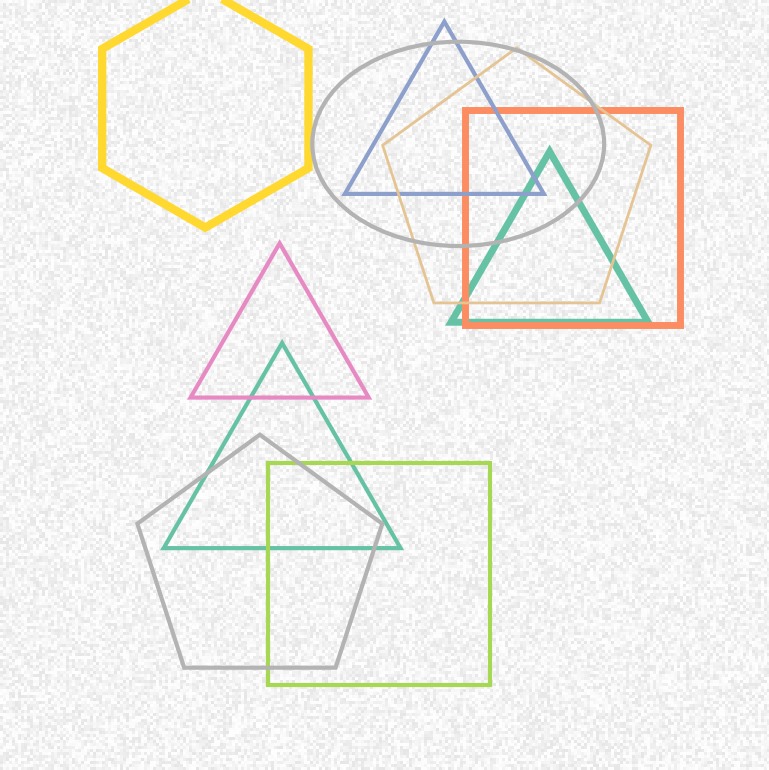[{"shape": "triangle", "thickness": 2.5, "radius": 0.74, "center": [0.714, 0.655]}, {"shape": "triangle", "thickness": 1.5, "radius": 0.89, "center": [0.366, 0.377]}, {"shape": "square", "thickness": 2.5, "radius": 0.7, "center": [0.744, 0.717]}, {"shape": "triangle", "thickness": 1.5, "radius": 0.75, "center": [0.577, 0.823]}, {"shape": "triangle", "thickness": 1.5, "radius": 0.67, "center": [0.363, 0.55]}, {"shape": "square", "thickness": 1.5, "radius": 0.72, "center": [0.493, 0.255]}, {"shape": "hexagon", "thickness": 3, "radius": 0.77, "center": [0.267, 0.859]}, {"shape": "pentagon", "thickness": 1, "radius": 0.92, "center": [0.671, 0.755]}, {"shape": "oval", "thickness": 1.5, "radius": 0.95, "center": [0.595, 0.813]}, {"shape": "pentagon", "thickness": 1.5, "radius": 0.84, "center": [0.337, 0.268]}]